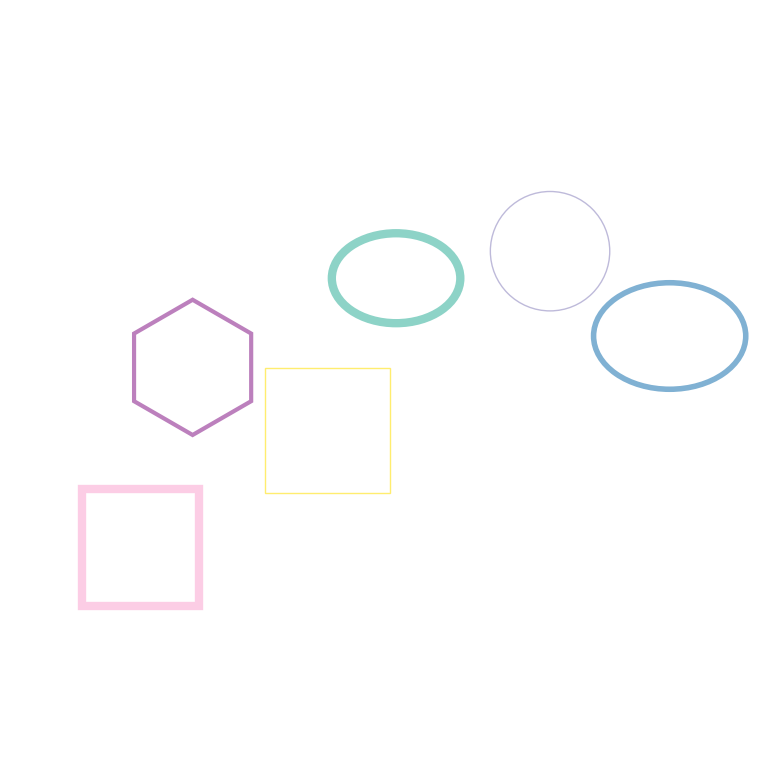[{"shape": "oval", "thickness": 3, "radius": 0.42, "center": [0.514, 0.639]}, {"shape": "circle", "thickness": 0.5, "radius": 0.39, "center": [0.714, 0.674]}, {"shape": "oval", "thickness": 2, "radius": 0.49, "center": [0.87, 0.564]}, {"shape": "square", "thickness": 3, "radius": 0.38, "center": [0.182, 0.289]}, {"shape": "hexagon", "thickness": 1.5, "radius": 0.44, "center": [0.25, 0.523]}, {"shape": "square", "thickness": 0.5, "radius": 0.41, "center": [0.425, 0.441]}]